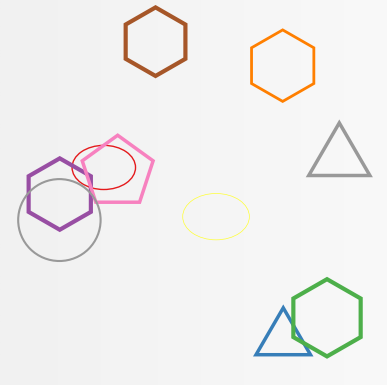[{"shape": "oval", "thickness": 1, "radius": 0.41, "center": [0.268, 0.565]}, {"shape": "triangle", "thickness": 2.5, "radius": 0.41, "center": [0.731, 0.119]}, {"shape": "hexagon", "thickness": 3, "radius": 0.5, "center": [0.844, 0.175]}, {"shape": "hexagon", "thickness": 3, "radius": 0.46, "center": [0.154, 0.496]}, {"shape": "hexagon", "thickness": 2, "radius": 0.46, "center": [0.73, 0.829]}, {"shape": "oval", "thickness": 0.5, "radius": 0.43, "center": [0.557, 0.437]}, {"shape": "hexagon", "thickness": 3, "radius": 0.45, "center": [0.401, 0.892]}, {"shape": "pentagon", "thickness": 2.5, "radius": 0.48, "center": [0.304, 0.553]}, {"shape": "circle", "thickness": 1.5, "radius": 0.53, "center": [0.153, 0.428]}, {"shape": "triangle", "thickness": 2.5, "radius": 0.46, "center": [0.876, 0.59]}]